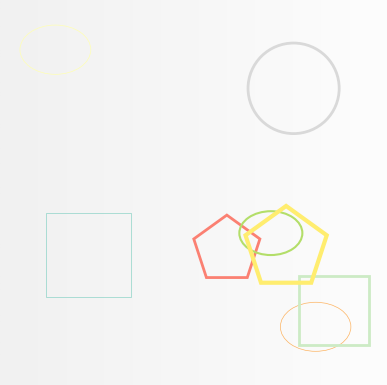[{"shape": "square", "thickness": 0.5, "radius": 0.55, "center": [0.228, 0.338]}, {"shape": "oval", "thickness": 0.5, "radius": 0.46, "center": [0.143, 0.871]}, {"shape": "pentagon", "thickness": 2, "radius": 0.45, "center": [0.585, 0.352]}, {"shape": "oval", "thickness": 0.5, "radius": 0.45, "center": [0.814, 0.151]}, {"shape": "oval", "thickness": 1.5, "radius": 0.41, "center": [0.699, 0.394]}, {"shape": "circle", "thickness": 2, "radius": 0.59, "center": [0.758, 0.771]}, {"shape": "square", "thickness": 2, "radius": 0.45, "center": [0.861, 0.193]}, {"shape": "pentagon", "thickness": 3, "radius": 0.55, "center": [0.738, 0.355]}]